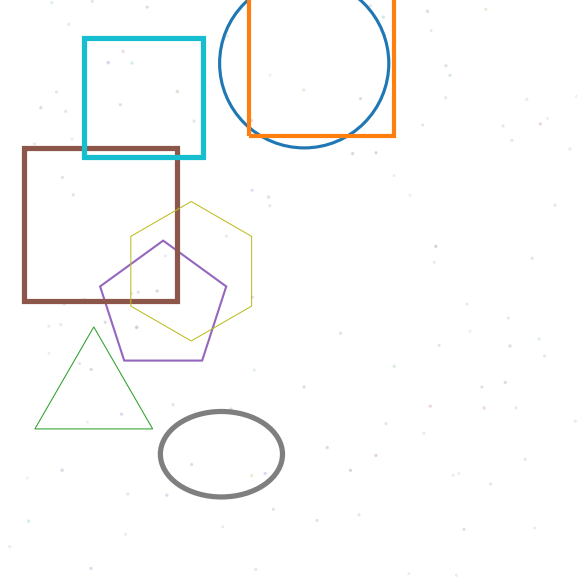[{"shape": "circle", "thickness": 1.5, "radius": 0.73, "center": [0.527, 0.889]}, {"shape": "square", "thickness": 2, "radius": 0.63, "center": [0.558, 0.889]}, {"shape": "triangle", "thickness": 0.5, "radius": 0.59, "center": [0.162, 0.315]}, {"shape": "pentagon", "thickness": 1, "radius": 0.57, "center": [0.283, 0.468]}, {"shape": "square", "thickness": 2.5, "radius": 0.66, "center": [0.174, 0.611]}, {"shape": "oval", "thickness": 2.5, "radius": 0.53, "center": [0.383, 0.213]}, {"shape": "hexagon", "thickness": 0.5, "radius": 0.6, "center": [0.331, 0.529]}, {"shape": "square", "thickness": 2.5, "radius": 0.52, "center": [0.248, 0.83]}]